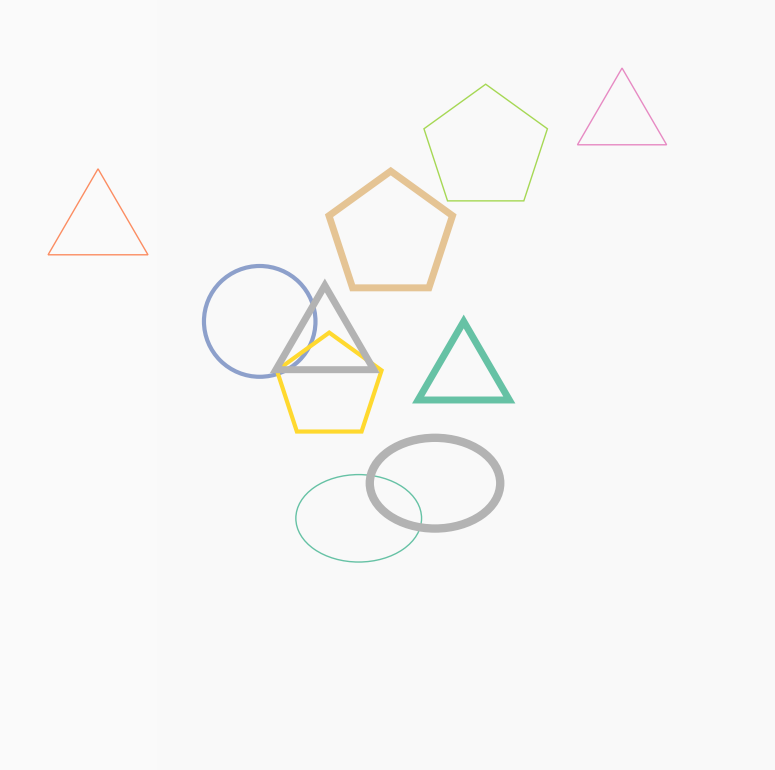[{"shape": "triangle", "thickness": 2.5, "radius": 0.34, "center": [0.598, 0.515]}, {"shape": "oval", "thickness": 0.5, "radius": 0.41, "center": [0.463, 0.327]}, {"shape": "triangle", "thickness": 0.5, "radius": 0.37, "center": [0.126, 0.706]}, {"shape": "circle", "thickness": 1.5, "radius": 0.36, "center": [0.335, 0.583]}, {"shape": "triangle", "thickness": 0.5, "radius": 0.33, "center": [0.803, 0.845]}, {"shape": "pentagon", "thickness": 0.5, "radius": 0.42, "center": [0.627, 0.807]}, {"shape": "pentagon", "thickness": 1.5, "radius": 0.36, "center": [0.425, 0.497]}, {"shape": "pentagon", "thickness": 2.5, "radius": 0.42, "center": [0.504, 0.694]}, {"shape": "triangle", "thickness": 2.5, "radius": 0.36, "center": [0.419, 0.556]}, {"shape": "oval", "thickness": 3, "radius": 0.42, "center": [0.561, 0.372]}]